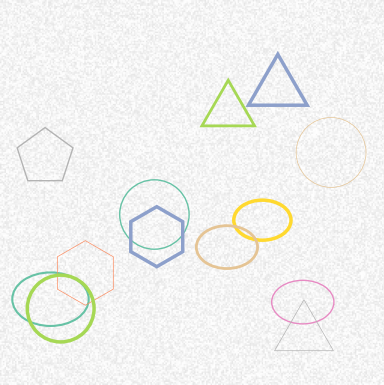[{"shape": "oval", "thickness": 1.5, "radius": 0.5, "center": [0.131, 0.223]}, {"shape": "circle", "thickness": 1, "radius": 0.45, "center": [0.401, 0.443]}, {"shape": "hexagon", "thickness": 0.5, "radius": 0.42, "center": [0.222, 0.291]}, {"shape": "hexagon", "thickness": 2.5, "radius": 0.39, "center": [0.407, 0.385]}, {"shape": "triangle", "thickness": 2.5, "radius": 0.44, "center": [0.722, 0.771]}, {"shape": "oval", "thickness": 1, "radius": 0.4, "center": [0.787, 0.215]}, {"shape": "circle", "thickness": 2.5, "radius": 0.43, "center": [0.158, 0.199]}, {"shape": "triangle", "thickness": 2, "radius": 0.39, "center": [0.593, 0.713]}, {"shape": "oval", "thickness": 2.5, "radius": 0.37, "center": [0.682, 0.428]}, {"shape": "oval", "thickness": 2, "radius": 0.4, "center": [0.589, 0.358]}, {"shape": "circle", "thickness": 0.5, "radius": 0.45, "center": [0.86, 0.604]}, {"shape": "pentagon", "thickness": 1, "radius": 0.38, "center": [0.117, 0.592]}, {"shape": "triangle", "thickness": 0.5, "radius": 0.44, "center": [0.79, 0.133]}]